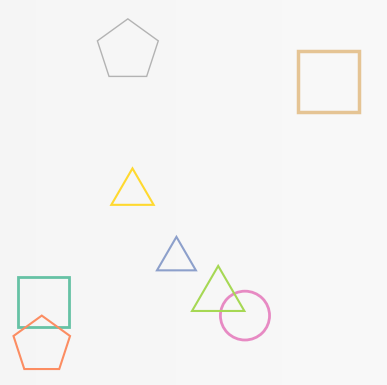[{"shape": "square", "thickness": 2, "radius": 0.33, "center": [0.112, 0.216]}, {"shape": "pentagon", "thickness": 1.5, "radius": 0.38, "center": [0.108, 0.104]}, {"shape": "triangle", "thickness": 1.5, "radius": 0.29, "center": [0.455, 0.327]}, {"shape": "circle", "thickness": 2, "radius": 0.32, "center": [0.632, 0.18]}, {"shape": "triangle", "thickness": 1.5, "radius": 0.39, "center": [0.563, 0.231]}, {"shape": "triangle", "thickness": 1.5, "radius": 0.32, "center": [0.342, 0.5]}, {"shape": "square", "thickness": 2.5, "radius": 0.4, "center": [0.848, 0.787]}, {"shape": "pentagon", "thickness": 1, "radius": 0.41, "center": [0.33, 0.868]}]